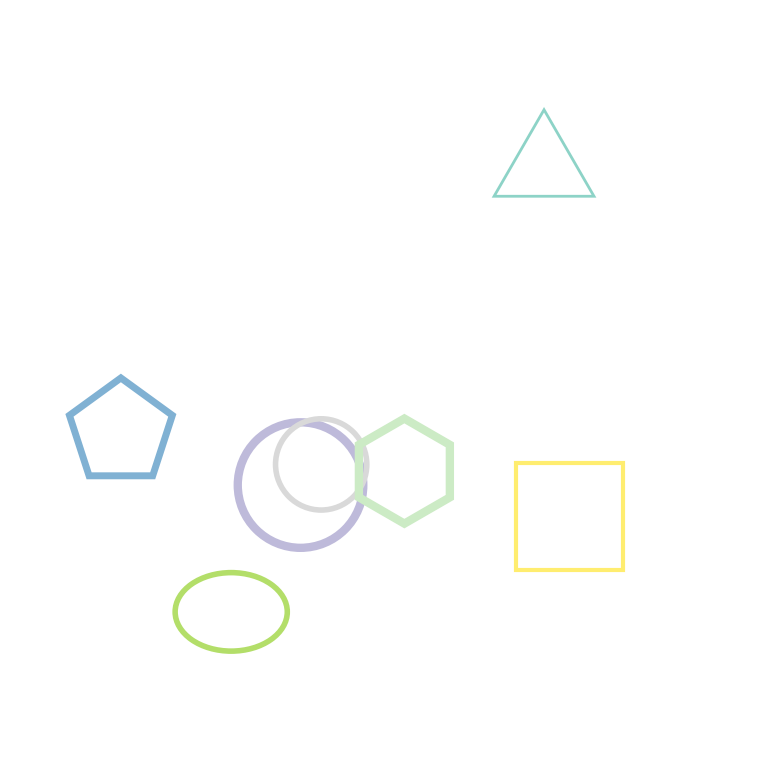[{"shape": "triangle", "thickness": 1, "radius": 0.37, "center": [0.707, 0.783]}, {"shape": "circle", "thickness": 3, "radius": 0.41, "center": [0.39, 0.37]}, {"shape": "pentagon", "thickness": 2.5, "radius": 0.35, "center": [0.157, 0.439]}, {"shape": "oval", "thickness": 2, "radius": 0.36, "center": [0.3, 0.205]}, {"shape": "circle", "thickness": 2, "radius": 0.3, "center": [0.417, 0.397]}, {"shape": "hexagon", "thickness": 3, "radius": 0.34, "center": [0.525, 0.388]}, {"shape": "square", "thickness": 1.5, "radius": 0.35, "center": [0.739, 0.329]}]